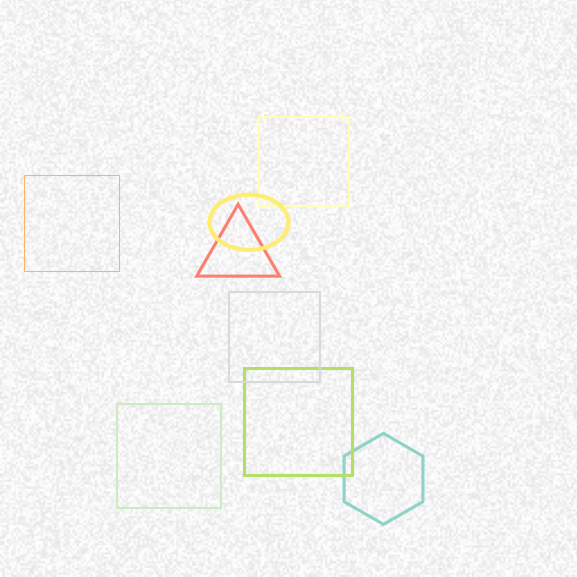[{"shape": "hexagon", "thickness": 1.5, "radius": 0.39, "center": [0.664, 0.17]}, {"shape": "square", "thickness": 1, "radius": 0.39, "center": [0.527, 0.72]}, {"shape": "triangle", "thickness": 1.5, "radius": 0.41, "center": [0.412, 0.562]}, {"shape": "square", "thickness": 0.5, "radius": 0.41, "center": [0.124, 0.613]}, {"shape": "square", "thickness": 1.5, "radius": 0.46, "center": [0.516, 0.269]}, {"shape": "square", "thickness": 1, "radius": 0.39, "center": [0.476, 0.415]}, {"shape": "square", "thickness": 1, "radius": 0.45, "center": [0.292, 0.21]}, {"shape": "oval", "thickness": 2, "radius": 0.34, "center": [0.431, 0.614]}]